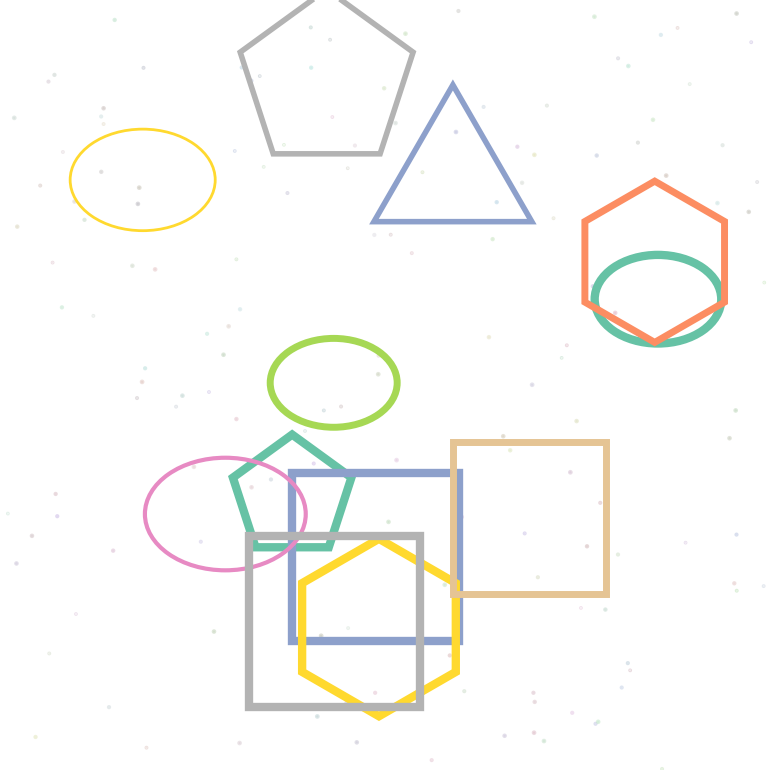[{"shape": "oval", "thickness": 3, "radius": 0.41, "center": [0.854, 0.611]}, {"shape": "pentagon", "thickness": 3, "radius": 0.4, "center": [0.379, 0.355]}, {"shape": "hexagon", "thickness": 2.5, "radius": 0.52, "center": [0.85, 0.66]}, {"shape": "triangle", "thickness": 2, "radius": 0.59, "center": [0.588, 0.771]}, {"shape": "square", "thickness": 3, "radius": 0.54, "center": [0.488, 0.276]}, {"shape": "oval", "thickness": 1.5, "radius": 0.52, "center": [0.293, 0.332]}, {"shape": "oval", "thickness": 2.5, "radius": 0.41, "center": [0.433, 0.503]}, {"shape": "hexagon", "thickness": 3, "radius": 0.58, "center": [0.492, 0.185]}, {"shape": "oval", "thickness": 1, "radius": 0.47, "center": [0.185, 0.766]}, {"shape": "square", "thickness": 2.5, "radius": 0.5, "center": [0.688, 0.327]}, {"shape": "square", "thickness": 3, "radius": 0.55, "center": [0.434, 0.193]}, {"shape": "pentagon", "thickness": 2, "radius": 0.59, "center": [0.424, 0.896]}]